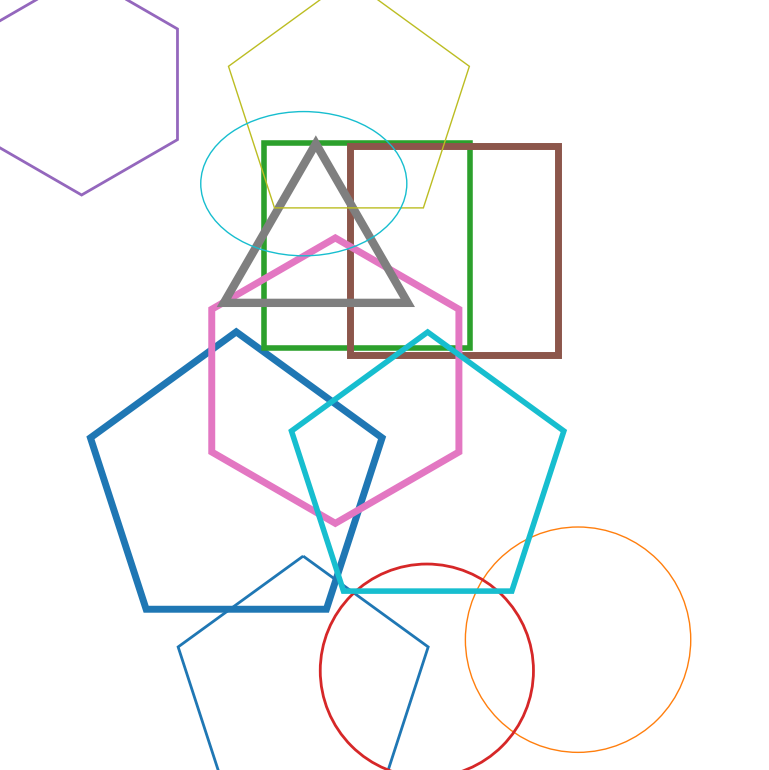[{"shape": "pentagon", "thickness": 2.5, "radius": 1.0, "center": [0.307, 0.37]}, {"shape": "pentagon", "thickness": 1, "radius": 0.85, "center": [0.394, 0.107]}, {"shape": "circle", "thickness": 0.5, "radius": 0.73, "center": [0.751, 0.169]}, {"shape": "square", "thickness": 2, "radius": 0.67, "center": [0.477, 0.681]}, {"shape": "circle", "thickness": 1, "radius": 0.69, "center": [0.554, 0.129]}, {"shape": "hexagon", "thickness": 1, "radius": 0.72, "center": [0.106, 0.891]}, {"shape": "square", "thickness": 2.5, "radius": 0.68, "center": [0.59, 0.675]}, {"shape": "hexagon", "thickness": 2.5, "radius": 0.93, "center": [0.435, 0.506]}, {"shape": "triangle", "thickness": 3, "radius": 0.69, "center": [0.41, 0.676]}, {"shape": "pentagon", "thickness": 0.5, "radius": 0.82, "center": [0.453, 0.863]}, {"shape": "oval", "thickness": 0.5, "radius": 0.67, "center": [0.395, 0.761]}, {"shape": "pentagon", "thickness": 2, "radius": 0.93, "center": [0.555, 0.383]}]